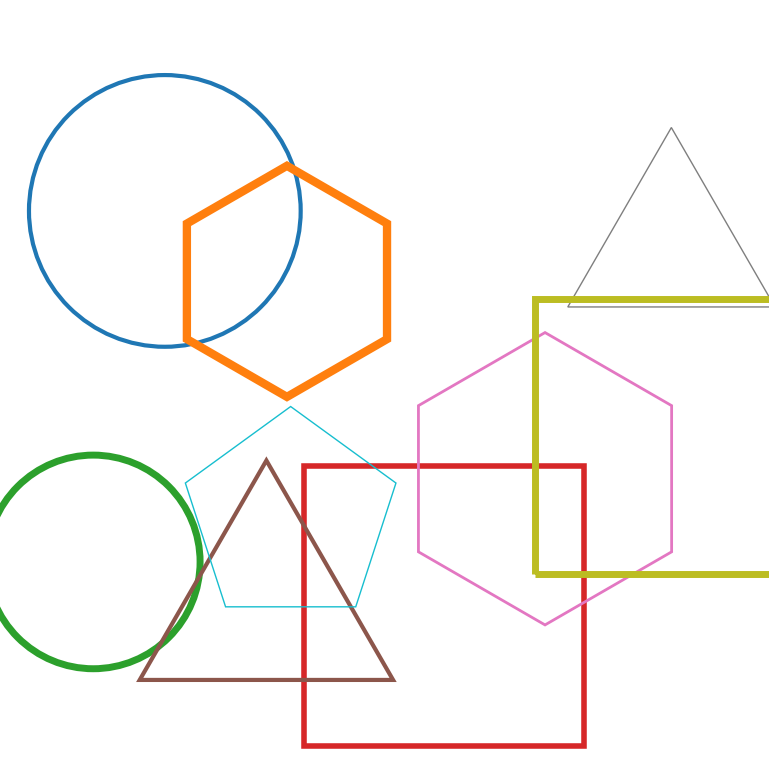[{"shape": "circle", "thickness": 1.5, "radius": 0.88, "center": [0.214, 0.726]}, {"shape": "hexagon", "thickness": 3, "radius": 0.75, "center": [0.373, 0.635]}, {"shape": "circle", "thickness": 2.5, "radius": 0.69, "center": [0.121, 0.27]}, {"shape": "square", "thickness": 2, "radius": 0.91, "center": [0.576, 0.213]}, {"shape": "triangle", "thickness": 1.5, "radius": 0.95, "center": [0.346, 0.212]}, {"shape": "hexagon", "thickness": 1, "radius": 0.95, "center": [0.708, 0.378]}, {"shape": "triangle", "thickness": 0.5, "radius": 0.78, "center": [0.872, 0.679]}, {"shape": "square", "thickness": 2.5, "radius": 0.89, "center": [0.873, 0.433]}, {"shape": "pentagon", "thickness": 0.5, "radius": 0.72, "center": [0.377, 0.328]}]